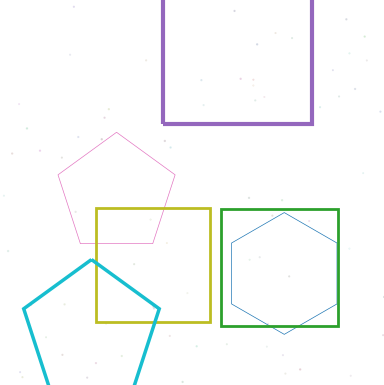[{"shape": "hexagon", "thickness": 0.5, "radius": 0.79, "center": [0.738, 0.29]}, {"shape": "square", "thickness": 2, "radius": 0.76, "center": [0.725, 0.305]}, {"shape": "square", "thickness": 3, "radius": 0.97, "center": [0.616, 0.871]}, {"shape": "pentagon", "thickness": 0.5, "radius": 0.8, "center": [0.303, 0.497]}, {"shape": "square", "thickness": 2, "radius": 0.74, "center": [0.397, 0.312]}, {"shape": "pentagon", "thickness": 2.5, "radius": 0.93, "center": [0.238, 0.141]}]